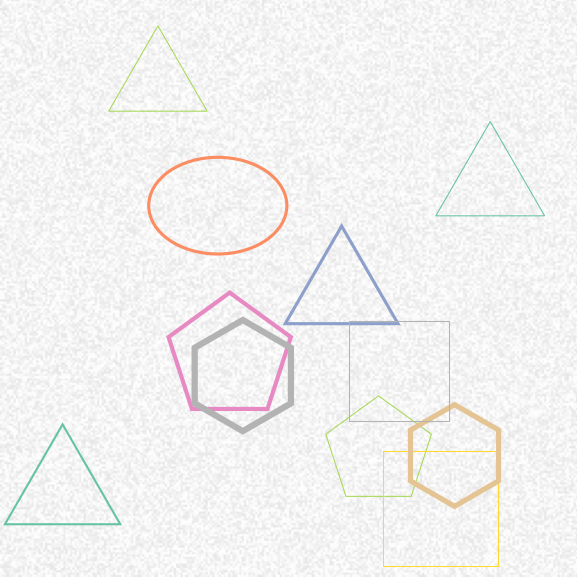[{"shape": "triangle", "thickness": 0.5, "radius": 0.54, "center": [0.849, 0.68]}, {"shape": "triangle", "thickness": 1, "radius": 0.58, "center": [0.108, 0.149]}, {"shape": "oval", "thickness": 1.5, "radius": 0.6, "center": [0.377, 0.643]}, {"shape": "triangle", "thickness": 1.5, "radius": 0.56, "center": [0.592, 0.495]}, {"shape": "pentagon", "thickness": 2, "radius": 0.56, "center": [0.398, 0.381]}, {"shape": "pentagon", "thickness": 0.5, "radius": 0.48, "center": [0.656, 0.217]}, {"shape": "triangle", "thickness": 0.5, "radius": 0.49, "center": [0.273, 0.856]}, {"shape": "square", "thickness": 0.5, "radius": 0.5, "center": [0.763, 0.118]}, {"shape": "hexagon", "thickness": 2.5, "radius": 0.44, "center": [0.787, 0.21]}, {"shape": "hexagon", "thickness": 3, "radius": 0.48, "center": [0.42, 0.349]}, {"shape": "square", "thickness": 0.5, "radius": 0.43, "center": [0.691, 0.357]}]